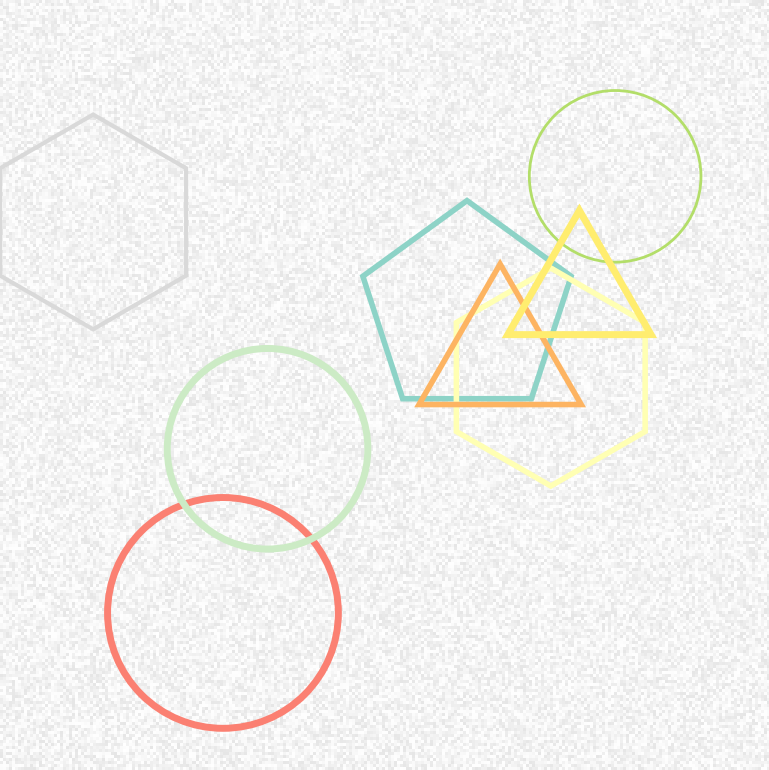[{"shape": "pentagon", "thickness": 2, "radius": 0.71, "center": [0.606, 0.597]}, {"shape": "hexagon", "thickness": 2, "radius": 0.71, "center": [0.715, 0.51]}, {"shape": "circle", "thickness": 2.5, "radius": 0.75, "center": [0.29, 0.204]}, {"shape": "triangle", "thickness": 2, "radius": 0.61, "center": [0.649, 0.535]}, {"shape": "circle", "thickness": 1, "radius": 0.56, "center": [0.799, 0.771]}, {"shape": "hexagon", "thickness": 1.5, "radius": 0.7, "center": [0.121, 0.712]}, {"shape": "circle", "thickness": 2.5, "radius": 0.65, "center": [0.347, 0.417]}, {"shape": "triangle", "thickness": 2.5, "radius": 0.54, "center": [0.752, 0.619]}]